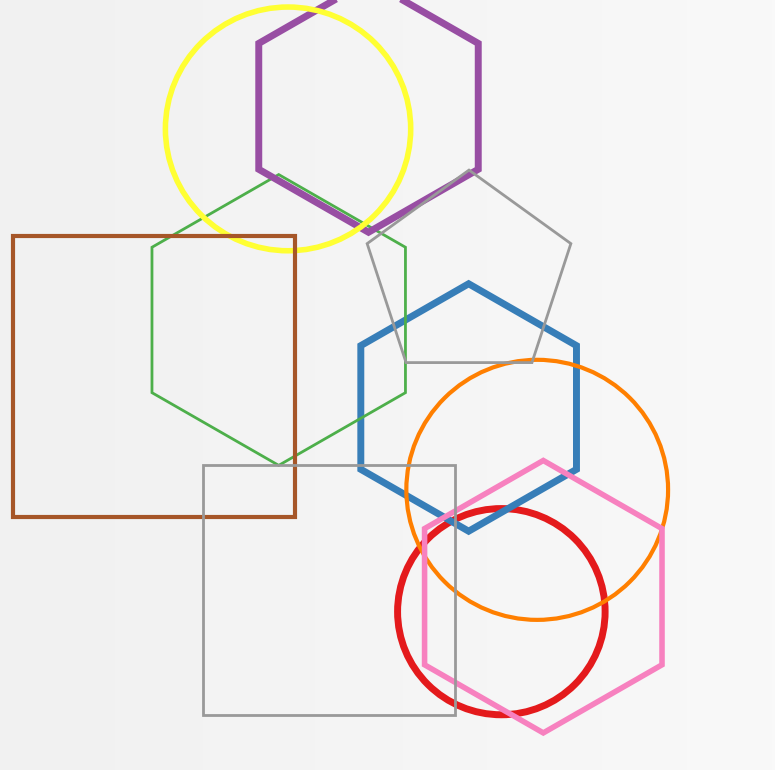[{"shape": "circle", "thickness": 2.5, "radius": 0.67, "center": [0.647, 0.206]}, {"shape": "hexagon", "thickness": 2.5, "radius": 0.8, "center": [0.605, 0.471]}, {"shape": "hexagon", "thickness": 1, "radius": 0.94, "center": [0.36, 0.584]}, {"shape": "hexagon", "thickness": 2.5, "radius": 0.82, "center": [0.475, 0.862]}, {"shape": "circle", "thickness": 1.5, "radius": 0.84, "center": [0.693, 0.364]}, {"shape": "circle", "thickness": 2, "radius": 0.79, "center": [0.372, 0.833]}, {"shape": "square", "thickness": 1.5, "radius": 0.91, "center": [0.199, 0.511]}, {"shape": "hexagon", "thickness": 2, "radius": 0.88, "center": [0.701, 0.225]}, {"shape": "pentagon", "thickness": 1, "radius": 0.69, "center": [0.605, 0.641]}, {"shape": "square", "thickness": 1, "radius": 0.81, "center": [0.425, 0.234]}]